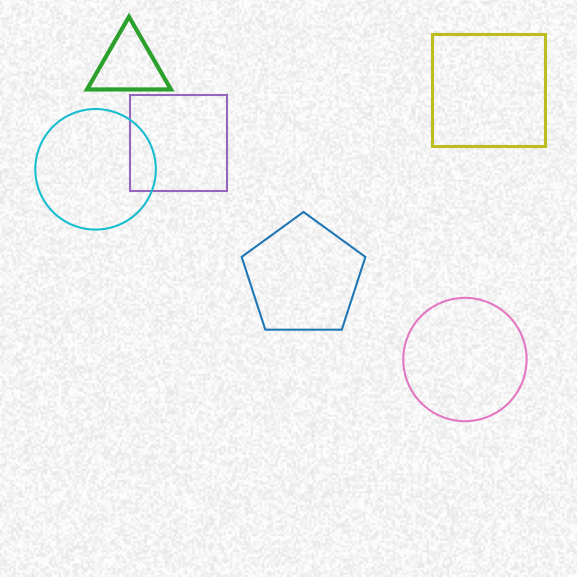[{"shape": "pentagon", "thickness": 1, "radius": 0.56, "center": [0.526, 0.519]}, {"shape": "triangle", "thickness": 2, "radius": 0.42, "center": [0.223, 0.886]}, {"shape": "square", "thickness": 1, "radius": 0.42, "center": [0.309, 0.752]}, {"shape": "circle", "thickness": 1, "radius": 0.53, "center": [0.805, 0.377]}, {"shape": "square", "thickness": 1.5, "radius": 0.49, "center": [0.846, 0.843]}, {"shape": "circle", "thickness": 1, "radius": 0.52, "center": [0.165, 0.706]}]